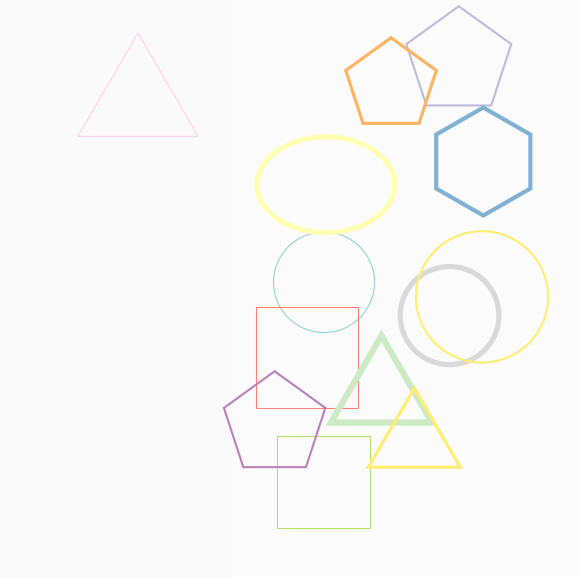[{"shape": "circle", "thickness": 0.5, "radius": 0.43, "center": [0.557, 0.51]}, {"shape": "oval", "thickness": 2.5, "radius": 0.59, "center": [0.561, 0.679]}, {"shape": "pentagon", "thickness": 1, "radius": 0.47, "center": [0.789, 0.893]}, {"shape": "square", "thickness": 0.5, "radius": 0.44, "center": [0.528, 0.379]}, {"shape": "hexagon", "thickness": 2, "radius": 0.47, "center": [0.831, 0.719]}, {"shape": "pentagon", "thickness": 1.5, "radius": 0.41, "center": [0.673, 0.852]}, {"shape": "square", "thickness": 0.5, "radius": 0.4, "center": [0.557, 0.164]}, {"shape": "triangle", "thickness": 0.5, "radius": 0.6, "center": [0.237, 0.823]}, {"shape": "circle", "thickness": 2.5, "radius": 0.42, "center": [0.773, 0.453]}, {"shape": "pentagon", "thickness": 1, "radius": 0.46, "center": [0.472, 0.264]}, {"shape": "triangle", "thickness": 3, "radius": 0.5, "center": [0.656, 0.318]}, {"shape": "circle", "thickness": 1, "radius": 0.57, "center": [0.829, 0.485]}, {"shape": "triangle", "thickness": 1.5, "radius": 0.46, "center": [0.713, 0.236]}]